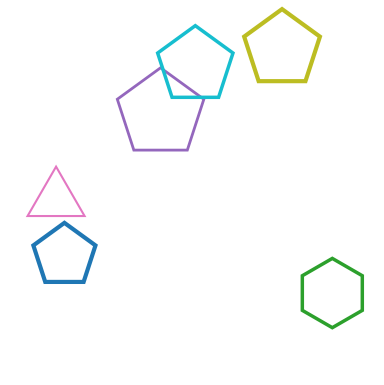[{"shape": "pentagon", "thickness": 3, "radius": 0.42, "center": [0.167, 0.336]}, {"shape": "hexagon", "thickness": 2.5, "radius": 0.45, "center": [0.863, 0.239]}, {"shape": "pentagon", "thickness": 2, "radius": 0.59, "center": [0.417, 0.706]}, {"shape": "triangle", "thickness": 1.5, "radius": 0.43, "center": [0.146, 0.482]}, {"shape": "pentagon", "thickness": 3, "radius": 0.52, "center": [0.733, 0.873]}, {"shape": "pentagon", "thickness": 2.5, "radius": 0.51, "center": [0.507, 0.83]}]